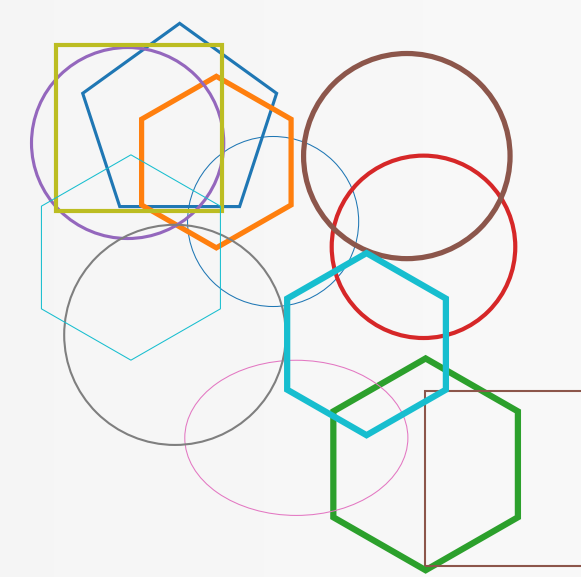[{"shape": "circle", "thickness": 0.5, "radius": 0.74, "center": [0.47, 0.616]}, {"shape": "pentagon", "thickness": 1.5, "radius": 0.88, "center": [0.309, 0.783]}, {"shape": "hexagon", "thickness": 2.5, "radius": 0.74, "center": [0.372, 0.718]}, {"shape": "hexagon", "thickness": 3, "radius": 0.92, "center": [0.732, 0.195]}, {"shape": "circle", "thickness": 2, "radius": 0.79, "center": [0.729, 0.572]}, {"shape": "circle", "thickness": 1.5, "radius": 0.83, "center": [0.22, 0.751]}, {"shape": "circle", "thickness": 2.5, "radius": 0.89, "center": [0.7, 0.729]}, {"shape": "square", "thickness": 1, "radius": 0.76, "center": [0.883, 0.171]}, {"shape": "oval", "thickness": 0.5, "radius": 0.96, "center": [0.51, 0.241]}, {"shape": "circle", "thickness": 1, "radius": 0.95, "center": [0.301, 0.419]}, {"shape": "square", "thickness": 2, "radius": 0.72, "center": [0.239, 0.778]}, {"shape": "hexagon", "thickness": 0.5, "radius": 0.89, "center": [0.225, 0.553]}, {"shape": "hexagon", "thickness": 3, "radius": 0.79, "center": [0.631, 0.403]}]